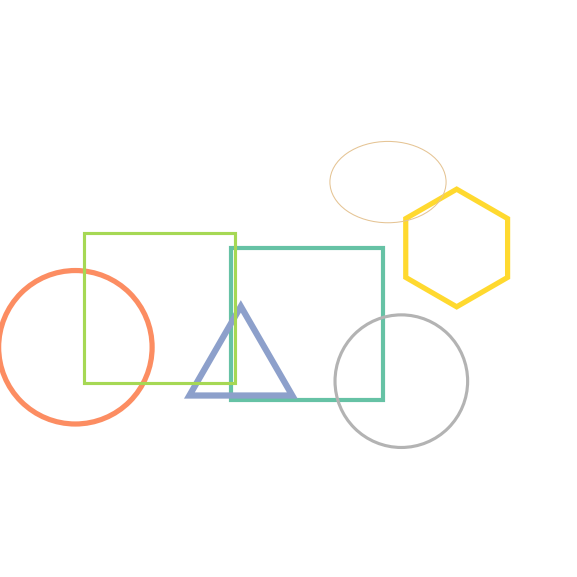[{"shape": "square", "thickness": 2, "radius": 0.66, "center": [0.532, 0.438]}, {"shape": "circle", "thickness": 2.5, "radius": 0.66, "center": [0.131, 0.398]}, {"shape": "triangle", "thickness": 3, "radius": 0.51, "center": [0.417, 0.366]}, {"shape": "square", "thickness": 1.5, "radius": 0.65, "center": [0.276, 0.466]}, {"shape": "hexagon", "thickness": 2.5, "radius": 0.51, "center": [0.791, 0.57]}, {"shape": "oval", "thickness": 0.5, "radius": 0.5, "center": [0.672, 0.684]}, {"shape": "circle", "thickness": 1.5, "radius": 0.57, "center": [0.695, 0.339]}]